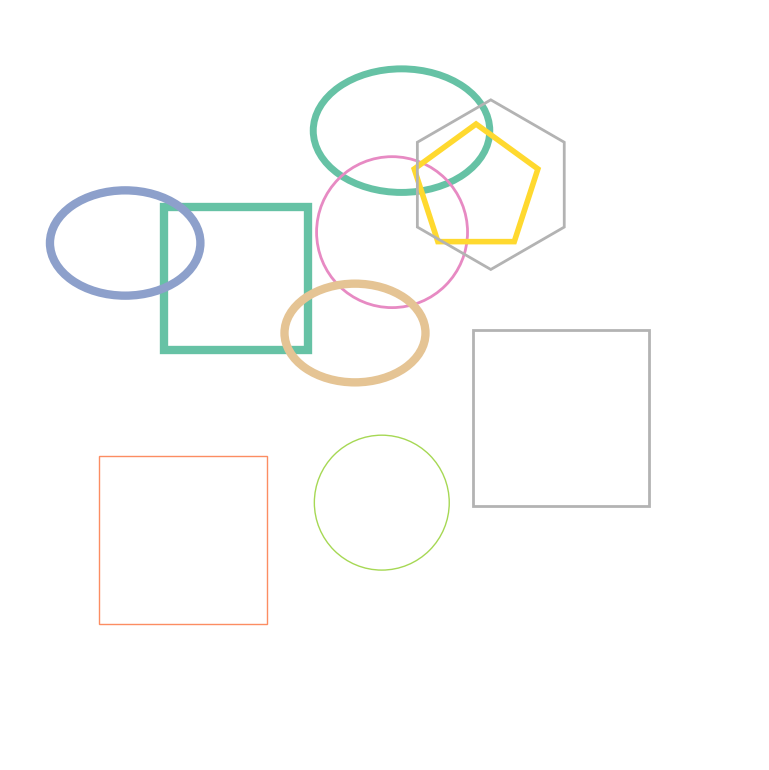[{"shape": "oval", "thickness": 2.5, "radius": 0.57, "center": [0.521, 0.83]}, {"shape": "square", "thickness": 3, "radius": 0.47, "center": [0.306, 0.638]}, {"shape": "square", "thickness": 0.5, "radius": 0.55, "center": [0.237, 0.298]}, {"shape": "oval", "thickness": 3, "radius": 0.49, "center": [0.163, 0.684]}, {"shape": "circle", "thickness": 1, "radius": 0.49, "center": [0.509, 0.699]}, {"shape": "circle", "thickness": 0.5, "radius": 0.44, "center": [0.496, 0.347]}, {"shape": "pentagon", "thickness": 2, "radius": 0.42, "center": [0.618, 0.755]}, {"shape": "oval", "thickness": 3, "radius": 0.46, "center": [0.461, 0.568]}, {"shape": "square", "thickness": 1, "radius": 0.57, "center": [0.729, 0.457]}, {"shape": "hexagon", "thickness": 1, "radius": 0.55, "center": [0.637, 0.76]}]